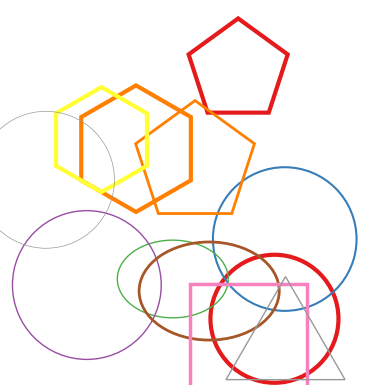[{"shape": "pentagon", "thickness": 3, "radius": 0.68, "center": [0.619, 0.817]}, {"shape": "circle", "thickness": 3, "radius": 0.83, "center": [0.713, 0.172]}, {"shape": "circle", "thickness": 1.5, "radius": 0.93, "center": [0.74, 0.379]}, {"shape": "oval", "thickness": 1, "radius": 0.72, "center": [0.449, 0.275]}, {"shape": "circle", "thickness": 1, "radius": 0.97, "center": [0.226, 0.26]}, {"shape": "pentagon", "thickness": 2, "radius": 0.81, "center": [0.507, 0.577]}, {"shape": "hexagon", "thickness": 3, "radius": 0.82, "center": [0.353, 0.614]}, {"shape": "hexagon", "thickness": 3, "radius": 0.68, "center": [0.264, 0.637]}, {"shape": "oval", "thickness": 2, "radius": 0.91, "center": [0.543, 0.244]}, {"shape": "square", "thickness": 2.5, "radius": 0.75, "center": [0.645, 0.111]}, {"shape": "circle", "thickness": 0.5, "radius": 0.89, "center": [0.119, 0.533]}, {"shape": "triangle", "thickness": 1, "radius": 0.89, "center": [0.742, 0.103]}]